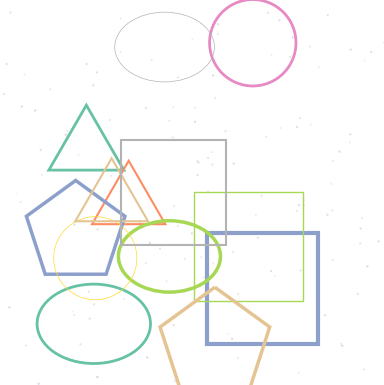[{"shape": "triangle", "thickness": 2, "radius": 0.56, "center": [0.224, 0.614]}, {"shape": "oval", "thickness": 2, "radius": 0.74, "center": [0.244, 0.159]}, {"shape": "triangle", "thickness": 1.5, "radius": 0.55, "center": [0.334, 0.473]}, {"shape": "pentagon", "thickness": 2.5, "radius": 0.67, "center": [0.197, 0.397]}, {"shape": "square", "thickness": 3, "radius": 0.72, "center": [0.681, 0.25]}, {"shape": "circle", "thickness": 2, "radius": 0.56, "center": [0.657, 0.889]}, {"shape": "square", "thickness": 1, "radius": 0.71, "center": [0.645, 0.36]}, {"shape": "oval", "thickness": 2.5, "radius": 0.66, "center": [0.44, 0.334]}, {"shape": "circle", "thickness": 0.5, "radius": 0.54, "center": [0.248, 0.329]}, {"shape": "pentagon", "thickness": 2.5, "radius": 0.75, "center": [0.558, 0.104]}, {"shape": "triangle", "thickness": 1.5, "radius": 0.55, "center": [0.29, 0.48]}, {"shape": "square", "thickness": 1.5, "radius": 0.68, "center": [0.451, 0.5]}, {"shape": "oval", "thickness": 0.5, "radius": 0.65, "center": [0.427, 0.878]}]